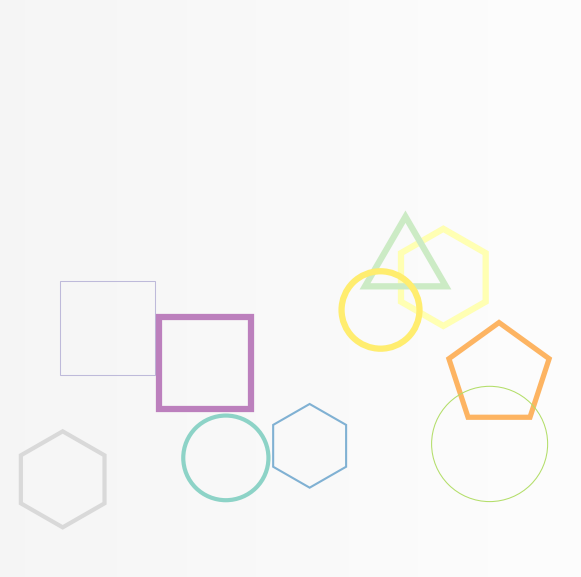[{"shape": "circle", "thickness": 2, "radius": 0.37, "center": [0.389, 0.206]}, {"shape": "hexagon", "thickness": 3, "radius": 0.42, "center": [0.763, 0.519]}, {"shape": "square", "thickness": 0.5, "radius": 0.41, "center": [0.186, 0.431]}, {"shape": "hexagon", "thickness": 1, "radius": 0.36, "center": [0.533, 0.227]}, {"shape": "pentagon", "thickness": 2.5, "radius": 0.45, "center": [0.859, 0.35]}, {"shape": "circle", "thickness": 0.5, "radius": 0.5, "center": [0.842, 0.23]}, {"shape": "hexagon", "thickness": 2, "radius": 0.42, "center": [0.108, 0.169]}, {"shape": "square", "thickness": 3, "radius": 0.4, "center": [0.353, 0.371]}, {"shape": "triangle", "thickness": 3, "radius": 0.4, "center": [0.698, 0.544]}, {"shape": "circle", "thickness": 3, "radius": 0.34, "center": [0.655, 0.462]}]